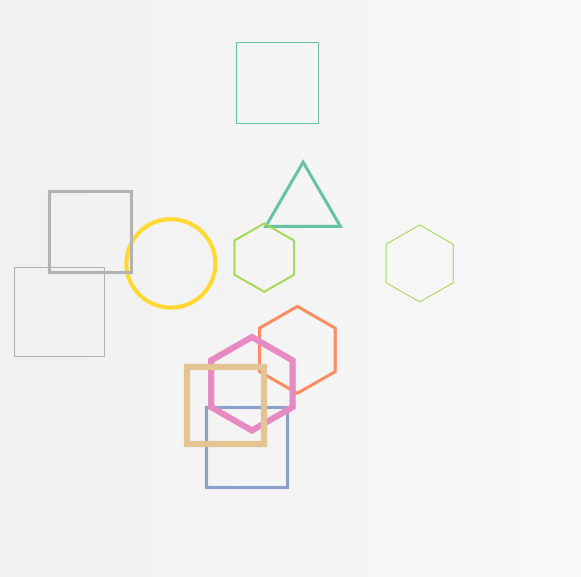[{"shape": "triangle", "thickness": 1.5, "radius": 0.37, "center": [0.521, 0.644]}, {"shape": "square", "thickness": 0.5, "radius": 0.35, "center": [0.477, 0.856]}, {"shape": "hexagon", "thickness": 1.5, "radius": 0.38, "center": [0.512, 0.393]}, {"shape": "square", "thickness": 1.5, "radius": 0.35, "center": [0.424, 0.225]}, {"shape": "hexagon", "thickness": 3, "radius": 0.4, "center": [0.433, 0.335]}, {"shape": "hexagon", "thickness": 1, "radius": 0.3, "center": [0.455, 0.553]}, {"shape": "hexagon", "thickness": 0.5, "radius": 0.33, "center": [0.722, 0.543]}, {"shape": "circle", "thickness": 2, "radius": 0.38, "center": [0.294, 0.543]}, {"shape": "square", "thickness": 3, "radius": 0.33, "center": [0.388, 0.298]}, {"shape": "square", "thickness": 1.5, "radius": 0.35, "center": [0.155, 0.598]}, {"shape": "square", "thickness": 0.5, "radius": 0.39, "center": [0.102, 0.46]}]